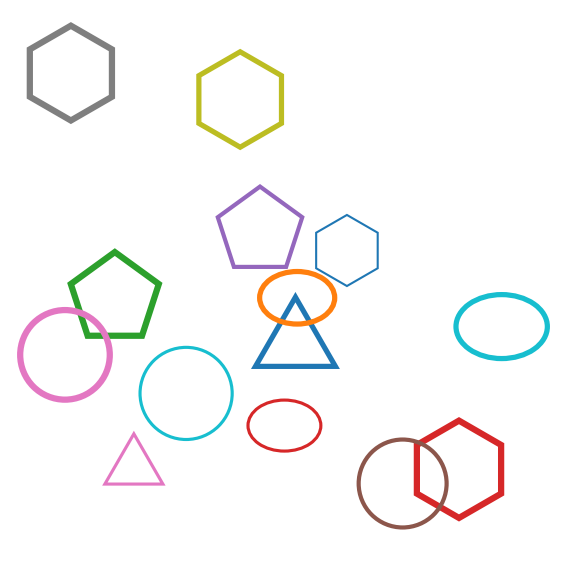[{"shape": "triangle", "thickness": 2.5, "radius": 0.4, "center": [0.512, 0.405]}, {"shape": "hexagon", "thickness": 1, "radius": 0.31, "center": [0.601, 0.565]}, {"shape": "oval", "thickness": 2.5, "radius": 0.32, "center": [0.515, 0.483]}, {"shape": "pentagon", "thickness": 3, "radius": 0.4, "center": [0.199, 0.483]}, {"shape": "oval", "thickness": 1.5, "radius": 0.32, "center": [0.493, 0.262]}, {"shape": "hexagon", "thickness": 3, "radius": 0.42, "center": [0.795, 0.187]}, {"shape": "pentagon", "thickness": 2, "radius": 0.38, "center": [0.45, 0.599]}, {"shape": "circle", "thickness": 2, "radius": 0.38, "center": [0.697, 0.162]}, {"shape": "circle", "thickness": 3, "radius": 0.39, "center": [0.113, 0.385]}, {"shape": "triangle", "thickness": 1.5, "radius": 0.29, "center": [0.232, 0.19]}, {"shape": "hexagon", "thickness": 3, "radius": 0.41, "center": [0.123, 0.873]}, {"shape": "hexagon", "thickness": 2.5, "radius": 0.41, "center": [0.416, 0.827]}, {"shape": "oval", "thickness": 2.5, "radius": 0.4, "center": [0.869, 0.434]}, {"shape": "circle", "thickness": 1.5, "radius": 0.4, "center": [0.322, 0.318]}]